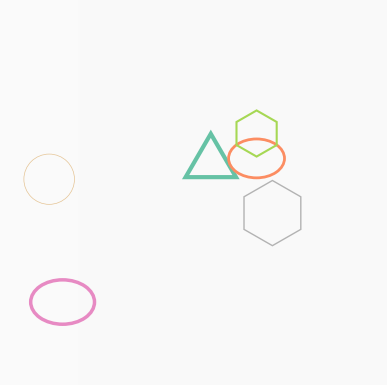[{"shape": "triangle", "thickness": 3, "radius": 0.38, "center": [0.544, 0.577]}, {"shape": "oval", "thickness": 2, "radius": 0.36, "center": [0.662, 0.589]}, {"shape": "oval", "thickness": 2.5, "radius": 0.41, "center": [0.162, 0.216]}, {"shape": "hexagon", "thickness": 1.5, "radius": 0.3, "center": [0.662, 0.653]}, {"shape": "circle", "thickness": 0.5, "radius": 0.33, "center": [0.127, 0.534]}, {"shape": "hexagon", "thickness": 1, "radius": 0.42, "center": [0.703, 0.447]}]